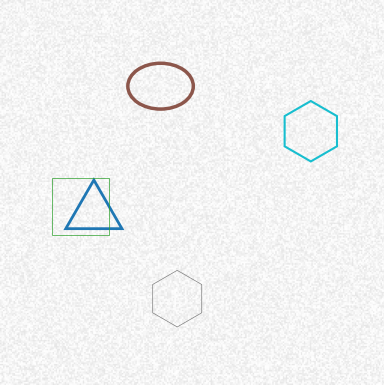[{"shape": "triangle", "thickness": 2, "radius": 0.42, "center": [0.244, 0.448]}, {"shape": "square", "thickness": 0.5, "radius": 0.37, "center": [0.208, 0.463]}, {"shape": "oval", "thickness": 2.5, "radius": 0.43, "center": [0.417, 0.776]}, {"shape": "hexagon", "thickness": 0.5, "radius": 0.37, "center": [0.46, 0.224]}, {"shape": "hexagon", "thickness": 1.5, "radius": 0.39, "center": [0.807, 0.659]}]